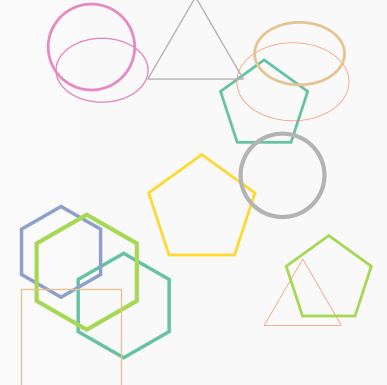[{"shape": "pentagon", "thickness": 2, "radius": 0.59, "center": [0.682, 0.726]}, {"shape": "hexagon", "thickness": 2.5, "radius": 0.68, "center": [0.319, 0.206]}, {"shape": "triangle", "thickness": 0.5, "radius": 0.57, "center": [0.781, 0.212]}, {"shape": "oval", "thickness": 0.5, "radius": 0.72, "center": [0.756, 0.788]}, {"shape": "hexagon", "thickness": 2.5, "radius": 0.59, "center": [0.158, 0.346]}, {"shape": "circle", "thickness": 2, "radius": 0.56, "center": [0.236, 0.878]}, {"shape": "oval", "thickness": 1, "radius": 0.59, "center": [0.263, 0.818]}, {"shape": "hexagon", "thickness": 3, "radius": 0.75, "center": [0.224, 0.293]}, {"shape": "pentagon", "thickness": 2, "radius": 0.58, "center": [0.848, 0.273]}, {"shape": "pentagon", "thickness": 2, "radius": 0.72, "center": [0.521, 0.454]}, {"shape": "square", "thickness": 1, "radius": 0.65, "center": [0.184, 0.121]}, {"shape": "oval", "thickness": 2, "radius": 0.58, "center": [0.773, 0.861]}, {"shape": "circle", "thickness": 3, "radius": 0.54, "center": [0.729, 0.545]}, {"shape": "triangle", "thickness": 1, "radius": 0.71, "center": [0.505, 0.866]}]